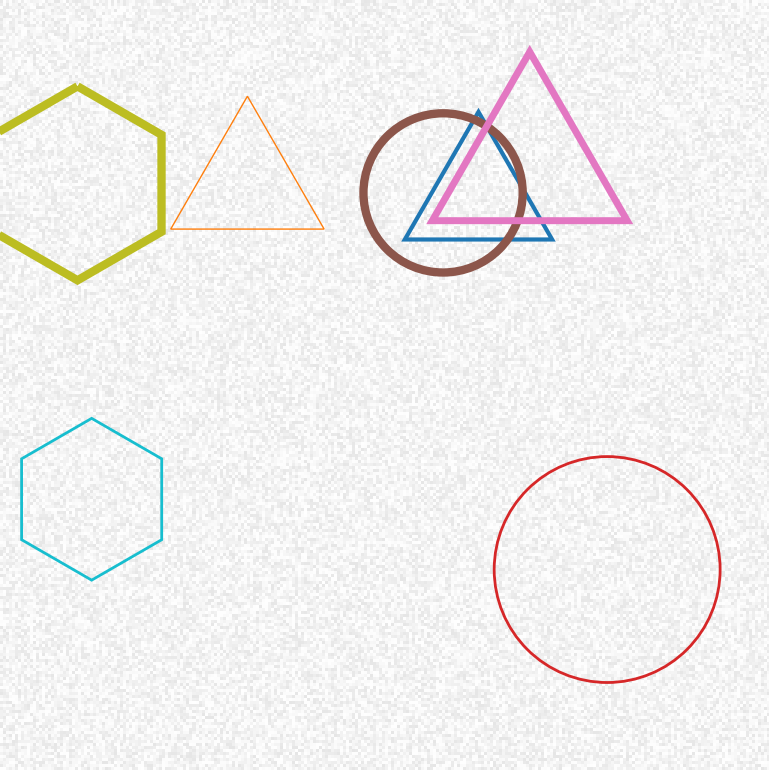[{"shape": "triangle", "thickness": 1.5, "radius": 0.55, "center": [0.621, 0.744]}, {"shape": "triangle", "thickness": 0.5, "radius": 0.58, "center": [0.321, 0.76]}, {"shape": "circle", "thickness": 1, "radius": 0.73, "center": [0.789, 0.26]}, {"shape": "circle", "thickness": 3, "radius": 0.52, "center": [0.575, 0.749]}, {"shape": "triangle", "thickness": 2.5, "radius": 0.73, "center": [0.688, 0.786]}, {"shape": "hexagon", "thickness": 3, "radius": 0.63, "center": [0.101, 0.762]}, {"shape": "hexagon", "thickness": 1, "radius": 0.53, "center": [0.119, 0.352]}]